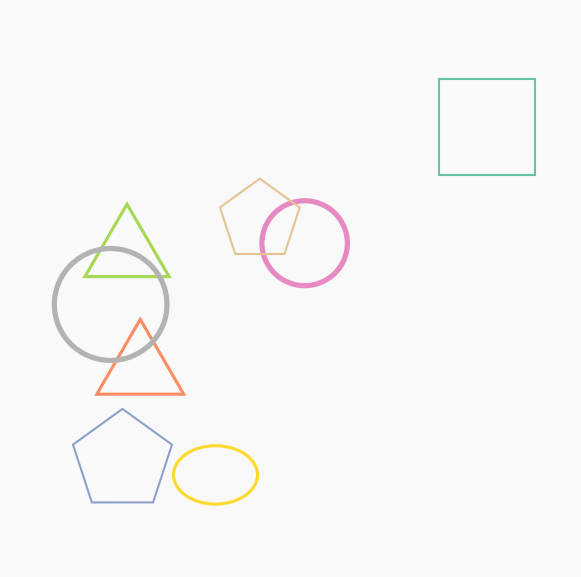[{"shape": "square", "thickness": 1, "radius": 0.42, "center": [0.838, 0.779]}, {"shape": "triangle", "thickness": 1.5, "radius": 0.43, "center": [0.241, 0.36]}, {"shape": "pentagon", "thickness": 1, "radius": 0.45, "center": [0.211, 0.202]}, {"shape": "circle", "thickness": 2.5, "radius": 0.37, "center": [0.524, 0.578]}, {"shape": "triangle", "thickness": 1.5, "radius": 0.42, "center": [0.218, 0.562]}, {"shape": "oval", "thickness": 1.5, "radius": 0.36, "center": [0.371, 0.177]}, {"shape": "pentagon", "thickness": 1, "radius": 0.36, "center": [0.447, 0.618]}, {"shape": "circle", "thickness": 2.5, "radius": 0.48, "center": [0.19, 0.472]}]